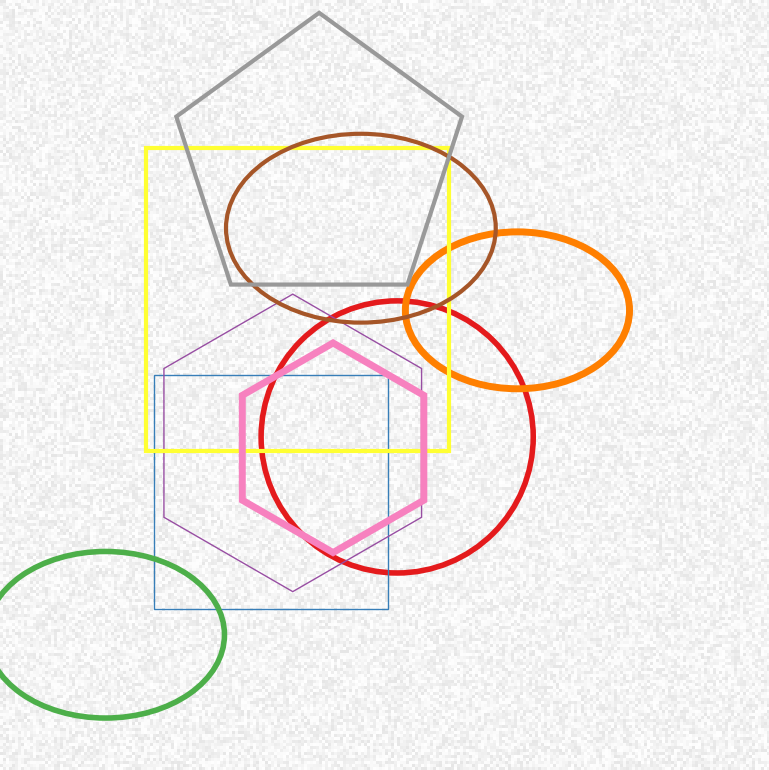[{"shape": "circle", "thickness": 2, "radius": 0.88, "center": [0.516, 0.433]}, {"shape": "square", "thickness": 0.5, "radius": 0.76, "center": [0.352, 0.361]}, {"shape": "oval", "thickness": 2, "radius": 0.77, "center": [0.137, 0.176]}, {"shape": "hexagon", "thickness": 0.5, "radius": 0.97, "center": [0.38, 0.425]}, {"shape": "oval", "thickness": 2.5, "radius": 0.73, "center": [0.672, 0.597]}, {"shape": "square", "thickness": 1.5, "radius": 0.98, "center": [0.386, 0.611]}, {"shape": "oval", "thickness": 1.5, "radius": 0.88, "center": [0.469, 0.704]}, {"shape": "hexagon", "thickness": 2.5, "radius": 0.68, "center": [0.433, 0.418]}, {"shape": "pentagon", "thickness": 1.5, "radius": 0.98, "center": [0.414, 0.788]}]